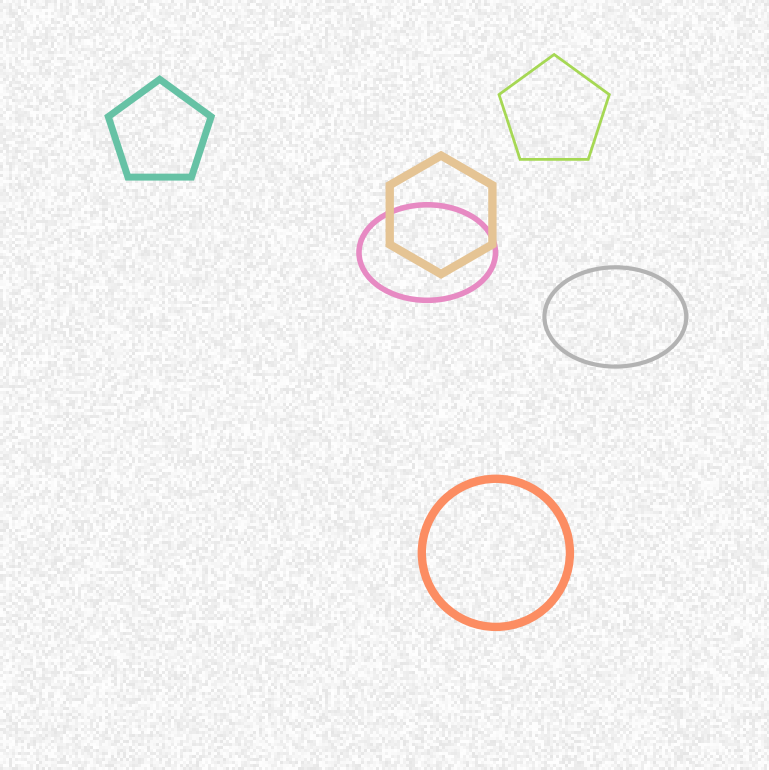[{"shape": "pentagon", "thickness": 2.5, "radius": 0.35, "center": [0.207, 0.827]}, {"shape": "circle", "thickness": 3, "radius": 0.48, "center": [0.644, 0.282]}, {"shape": "oval", "thickness": 2, "radius": 0.44, "center": [0.555, 0.672]}, {"shape": "pentagon", "thickness": 1, "radius": 0.38, "center": [0.72, 0.854]}, {"shape": "hexagon", "thickness": 3, "radius": 0.38, "center": [0.573, 0.721]}, {"shape": "oval", "thickness": 1.5, "radius": 0.46, "center": [0.799, 0.588]}]